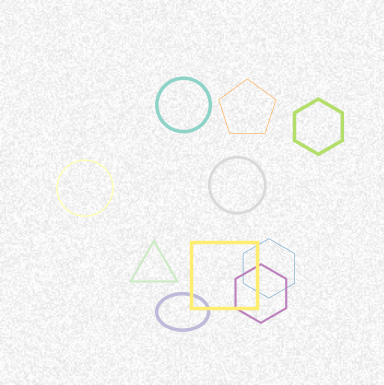[{"shape": "circle", "thickness": 2.5, "radius": 0.35, "center": [0.477, 0.728]}, {"shape": "circle", "thickness": 1, "radius": 0.36, "center": [0.221, 0.511]}, {"shape": "oval", "thickness": 2.5, "radius": 0.34, "center": [0.474, 0.19]}, {"shape": "hexagon", "thickness": 0.5, "radius": 0.39, "center": [0.698, 0.303]}, {"shape": "pentagon", "thickness": 0.5, "radius": 0.39, "center": [0.643, 0.717]}, {"shape": "hexagon", "thickness": 2.5, "radius": 0.36, "center": [0.827, 0.671]}, {"shape": "circle", "thickness": 2, "radius": 0.36, "center": [0.616, 0.519]}, {"shape": "hexagon", "thickness": 1.5, "radius": 0.38, "center": [0.678, 0.238]}, {"shape": "triangle", "thickness": 1.5, "radius": 0.35, "center": [0.4, 0.304]}, {"shape": "square", "thickness": 2.5, "radius": 0.43, "center": [0.583, 0.285]}]